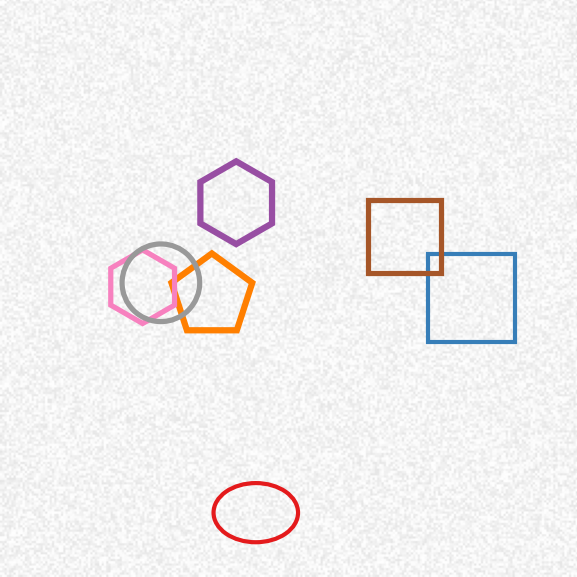[{"shape": "oval", "thickness": 2, "radius": 0.37, "center": [0.443, 0.111]}, {"shape": "square", "thickness": 2, "radius": 0.38, "center": [0.817, 0.483]}, {"shape": "hexagon", "thickness": 3, "radius": 0.36, "center": [0.409, 0.648]}, {"shape": "pentagon", "thickness": 3, "radius": 0.37, "center": [0.367, 0.487]}, {"shape": "square", "thickness": 2.5, "radius": 0.32, "center": [0.701, 0.59]}, {"shape": "hexagon", "thickness": 2.5, "radius": 0.32, "center": [0.247, 0.503]}, {"shape": "circle", "thickness": 2.5, "radius": 0.34, "center": [0.279, 0.509]}]